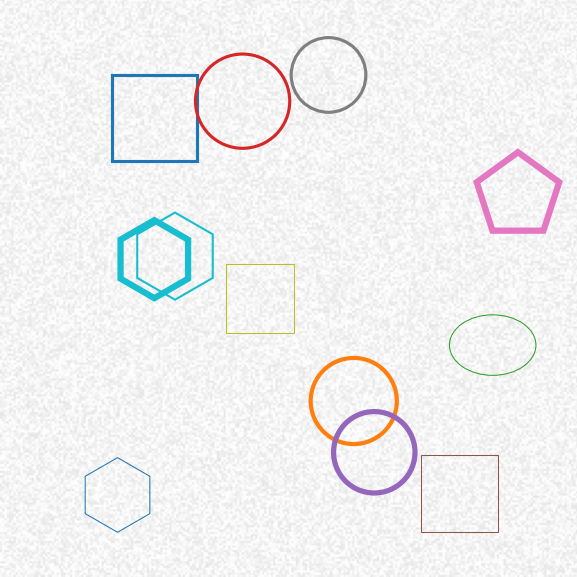[{"shape": "square", "thickness": 1.5, "radius": 0.37, "center": [0.268, 0.795]}, {"shape": "hexagon", "thickness": 0.5, "radius": 0.32, "center": [0.203, 0.142]}, {"shape": "circle", "thickness": 2, "radius": 0.37, "center": [0.613, 0.305]}, {"shape": "oval", "thickness": 0.5, "radius": 0.37, "center": [0.853, 0.402]}, {"shape": "circle", "thickness": 1.5, "radius": 0.41, "center": [0.42, 0.824]}, {"shape": "circle", "thickness": 2.5, "radius": 0.35, "center": [0.648, 0.216]}, {"shape": "square", "thickness": 0.5, "radius": 0.33, "center": [0.795, 0.144]}, {"shape": "pentagon", "thickness": 3, "radius": 0.38, "center": [0.897, 0.66]}, {"shape": "circle", "thickness": 1.5, "radius": 0.32, "center": [0.569, 0.869]}, {"shape": "square", "thickness": 0.5, "radius": 0.3, "center": [0.45, 0.482]}, {"shape": "hexagon", "thickness": 3, "radius": 0.34, "center": [0.267, 0.55]}, {"shape": "hexagon", "thickness": 1, "radius": 0.38, "center": [0.303, 0.556]}]